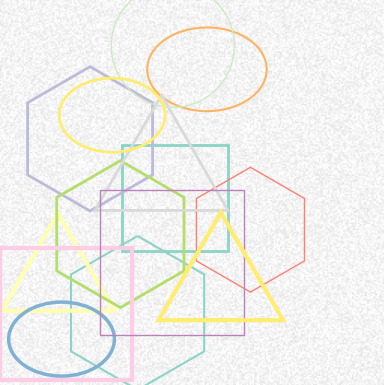[{"shape": "square", "thickness": 2, "radius": 0.69, "center": [0.455, 0.487]}, {"shape": "hexagon", "thickness": 1.5, "radius": 1.0, "center": [0.357, 0.187]}, {"shape": "triangle", "thickness": 3, "radius": 0.84, "center": [0.151, 0.277]}, {"shape": "hexagon", "thickness": 2, "radius": 0.94, "center": [0.234, 0.639]}, {"shape": "hexagon", "thickness": 1, "radius": 0.81, "center": [0.651, 0.403]}, {"shape": "oval", "thickness": 2.5, "radius": 0.69, "center": [0.16, 0.119]}, {"shape": "oval", "thickness": 1.5, "radius": 0.78, "center": [0.538, 0.82]}, {"shape": "hexagon", "thickness": 2, "radius": 0.95, "center": [0.313, 0.392]}, {"shape": "square", "thickness": 3, "radius": 0.86, "center": [0.171, 0.185]}, {"shape": "triangle", "thickness": 2, "radius": 1.0, "center": [0.419, 0.553]}, {"shape": "square", "thickness": 1, "radius": 0.94, "center": [0.447, 0.318]}, {"shape": "circle", "thickness": 1, "radius": 0.8, "center": [0.449, 0.881]}, {"shape": "oval", "thickness": 2, "radius": 0.69, "center": [0.291, 0.701]}, {"shape": "triangle", "thickness": 3, "radius": 0.93, "center": [0.574, 0.262]}]